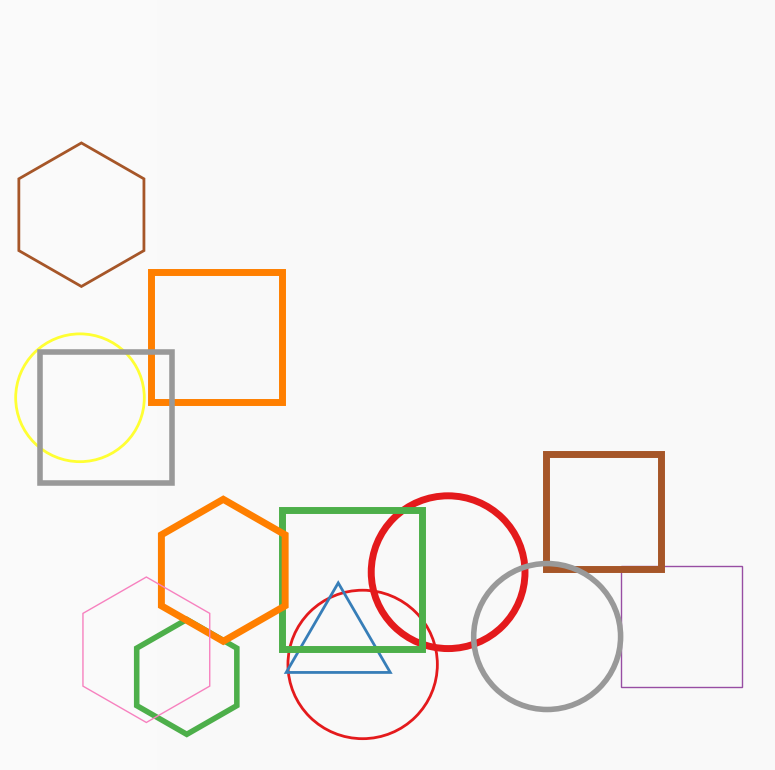[{"shape": "circle", "thickness": 2.5, "radius": 0.5, "center": [0.578, 0.257]}, {"shape": "circle", "thickness": 1, "radius": 0.48, "center": [0.468, 0.137]}, {"shape": "triangle", "thickness": 1, "radius": 0.39, "center": [0.436, 0.165]}, {"shape": "square", "thickness": 2.5, "radius": 0.45, "center": [0.455, 0.247]}, {"shape": "hexagon", "thickness": 2, "radius": 0.37, "center": [0.241, 0.121]}, {"shape": "square", "thickness": 0.5, "radius": 0.39, "center": [0.879, 0.186]}, {"shape": "hexagon", "thickness": 2.5, "radius": 0.46, "center": [0.288, 0.259]}, {"shape": "square", "thickness": 2.5, "radius": 0.42, "center": [0.279, 0.562]}, {"shape": "circle", "thickness": 1, "radius": 0.41, "center": [0.103, 0.483]}, {"shape": "square", "thickness": 2.5, "radius": 0.37, "center": [0.779, 0.335]}, {"shape": "hexagon", "thickness": 1, "radius": 0.47, "center": [0.105, 0.721]}, {"shape": "hexagon", "thickness": 0.5, "radius": 0.47, "center": [0.189, 0.156]}, {"shape": "circle", "thickness": 2, "radius": 0.47, "center": [0.706, 0.173]}, {"shape": "square", "thickness": 2, "radius": 0.43, "center": [0.136, 0.458]}]